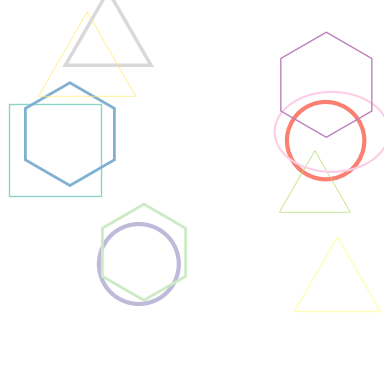[{"shape": "square", "thickness": 1, "radius": 0.59, "center": [0.143, 0.61]}, {"shape": "triangle", "thickness": 1, "radius": 0.65, "center": [0.876, 0.255]}, {"shape": "circle", "thickness": 3, "radius": 0.52, "center": [0.361, 0.314]}, {"shape": "circle", "thickness": 3, "radius": 0.5, "center": [0.846, 0.635]}, {"shape": "hexagon", "thickness": 2, "radius": 0.67, "center": [0.182, 0.652]}, {"shape": "triangle", "thickness": 0.5, "radius": 0.53, "center": [0.818, 0.502]}, {"shape": "oval", "thickness": 1.5, "radius": 0.74, "center": [0.862, 0.657]}, {"shape": "triangle", "thickness": 2.5, "radius": 0.64, "center": [0.281, 0.895]}, {"shape": "hexagon", "thickness": 1, "radius": 0.68, "center": [0.848, 0.78]}, {"shape": "hexagon", "thickness": 2, "radius": 0.62, "center": [0.374, 0.345]}, {"shape": "triangle", "thickness": 0.5, "radius": 0.73, "center": [0.226, 0.823]}]